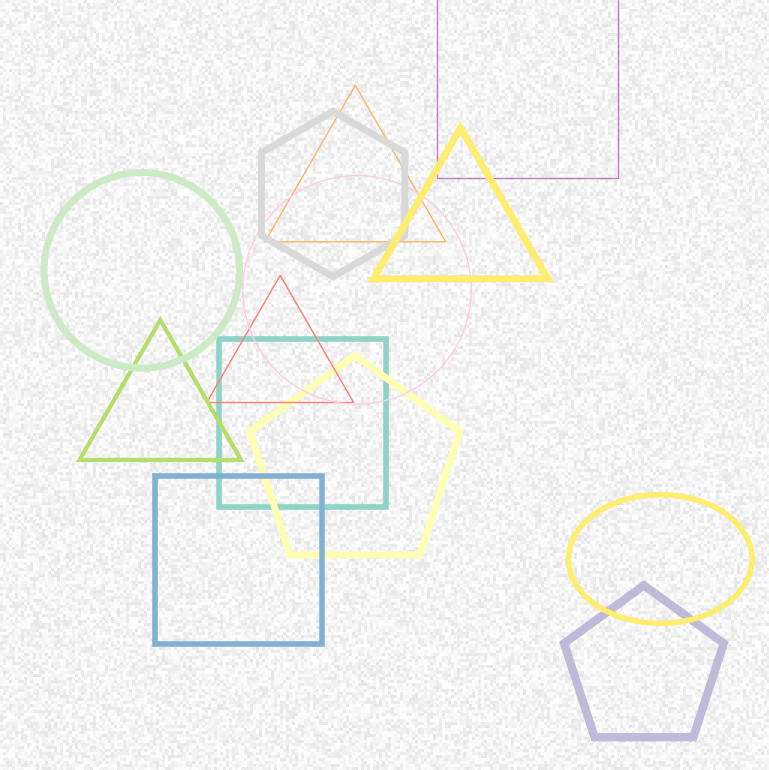[{"shape": "square", "thickness": 2, "radius": 0.54, "center": [0.393, 0.451]}, {"shape": "pentagon", "thickness": 2.5, "radius": 0.72, "center": [0.461, 0.395]}, {"shape": "pentagon", "thickness": 3, "radius": 0.55, "center": [0.836, 0.131]}, {"shape": "triangle", "thickness": 0.5, "radius": 0.55, "center": [0.364, 0.532]}, {"shape": "square", "thickness": 2, "radius": 0.54, "center": [0.31, 0.273]}, {"shape": "triangle", "thickness": 0.5, "radius": 0.68, "center": [0.461, 0.754]}, {"shape": "triangle", "thickness": 1.5, "radius": 0.61, "center": [0.208, 0.463]}, {"shape": "circle", "thickness": 0.5, "radius": 0.74, "center": [0.464, 0.624]}, {"shape": "hexagon", "thickness": 2.5, "radius": 0.54, "center": [0.433, 0.748]}, {"shape": "square", "thickness": 0.5, "radius": 0.59, "center": [0.686, 0.887]}, {"shape": "circle", "thickness": 2.5, "radius": 0.64, "center": [0.184, 0.649]}, {"shape": "triangle", "thickness": 2.5, "radius": 0.65, "center": [0.598, 0.703]}, {"shape": "oval", "thickness": 2, "radius": 0.6, "center": [0.858, 0.274]}]